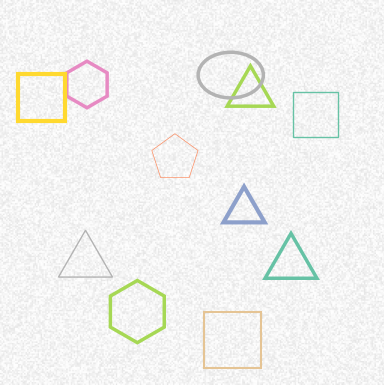[{"shape": "triangle", "thickness": 2.5, "radius": 0.39, "center": [0.756, 0.316]}, {"shape": "square", "thickness": 1, "radius": 0.29, "center": [0.819, 0.703]}, {"shape": "pentagon", "thickness": 0.5, "radius": 0.32, "center": [0.454, 0.59]}, {"shape": "triangle", "thickness": 3, "radius": 0.31, "center": [0.634, 0.453]}, {"shape": "hexagon", "thickness": 2.5, "radius": 0.3, "center": [0.226, 0.781]}, {"shape": "triangle", "thickness": 2.5, "radius": 0.35, "center": [0.651, 0.759]}, {"shape": "hexagon", "thickness": 2.5, "radius": 0.4, "center": [0.357, 0.191]}, {"shape": "square", "thickness": 3, "radius": 0.3, "center": [0.107, 0.747]}, {"shape": "square", "thickness": 1.5, "radius": 0.37, "center": [0.604, 0.116]}, {"shape": "oval", "thickness": 2.5, "radius": 0.42, "center": [0.599, 0.805]}, {"shape": "triangle", "thickness": 1, "radius": 0.41, "center": [0.222, 0.321]}]